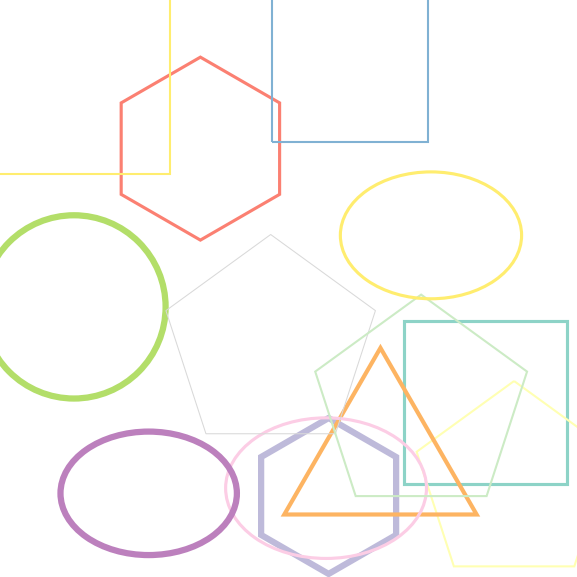[{"shape": "square", "thickness": 1.5, "radius": 0.71, "center": [0.84, 0.302]}, {"shape": "pentagon", "thickness": 1, "radius": 0.89, "center": [0.89, 0.162]}, {"shape": "hexagon", "thickness": 3, "radius": 0.67, "center": [0.569, 0.14]}, {"shape": "hexagon", "thickness": 1.5, "radius": 0.79, "center": [0.347, 0.742]}, {"shape": "square", "thickness": 1, "radius": 0.68, "center": [0.606, 0.888]}, {"shape": "triangle", "thickness": 2, "radius": 0.96, "center": [0.659, 0.204]}, {"shape": "circle", "thickness": 3, "radius": 0.79, "center": [0.128, 0.468]}, {"shape": "oval", "thickness": 1.5, "radius": 0.87, "center": [0.565, 0.154]}, {"shape": "pentagon", "thickness": 0.5, "radius": 0.95, "center": [0.469, 0.402]}, {"shape": "oval", "thickness": 3, "radius": 0.76, "center": [0.257, 0.145]}, {"shape": "pentagon", "thickness": 1, "radius": 0.96, "center": [0.729, 0.296]}, {"shape": "oval", "thickness": 1.5, "radius": 0.78, "center": [0.746, 0.592]}, {"shape": "square", "thickness": 1, "radius": 0.85, "center": [0.124, 0.868]}]